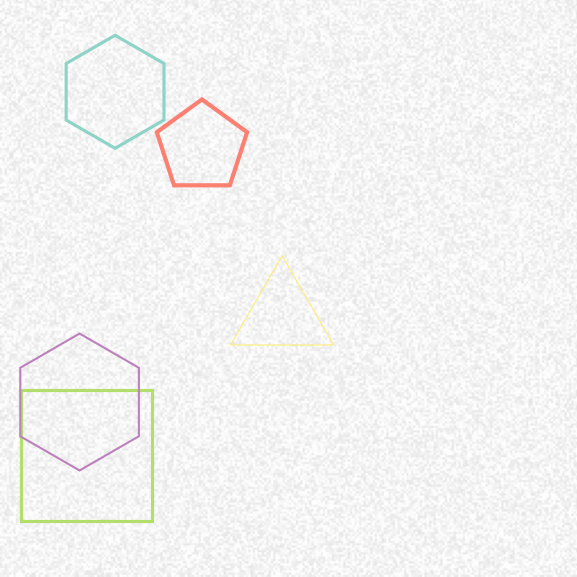[{"shape": "hexagon", "thickness": 1.5, "radius": 0.49, "center": [0.199, 0.84]}, {"shape": "pentagon", "thickness": 2, "radius": 0.41, "center": [0.35, 0.745]}, {"shape": "square", "thickness": 1.5, "radius": 0.57, "center": [0.149, 0.21]}, {"shape": "hexagon", "thickness": 1, "radius": 0.59, "center": [0.138, 0.303]}, {"shape": "triangle", "thickness": 0.5, "radius": 0.52, "center": [0.488, 0.453]}]